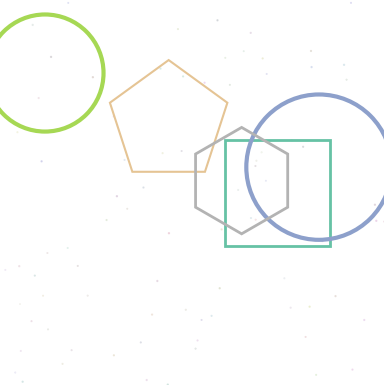[{"shape": "square", "thickness": 2, "radius": 0.69, "center": [0.721, 0.498]}, {"shape": "circle", "thickness": 3, "radius": 0.94, "center": [0.829, 0.566]}, {"shape": "circle", "thickness": 3, "radius": 0.76, "center": [0.117, 0.81]}, {"shape": "pentagon", "thickness": 1.5, "radius": 0.8, "center": [0.438, 0.684]}, {"shape": "hexagon", "thickness": 2, "radius": 0.69, "center": [0.628, 0.531]}]